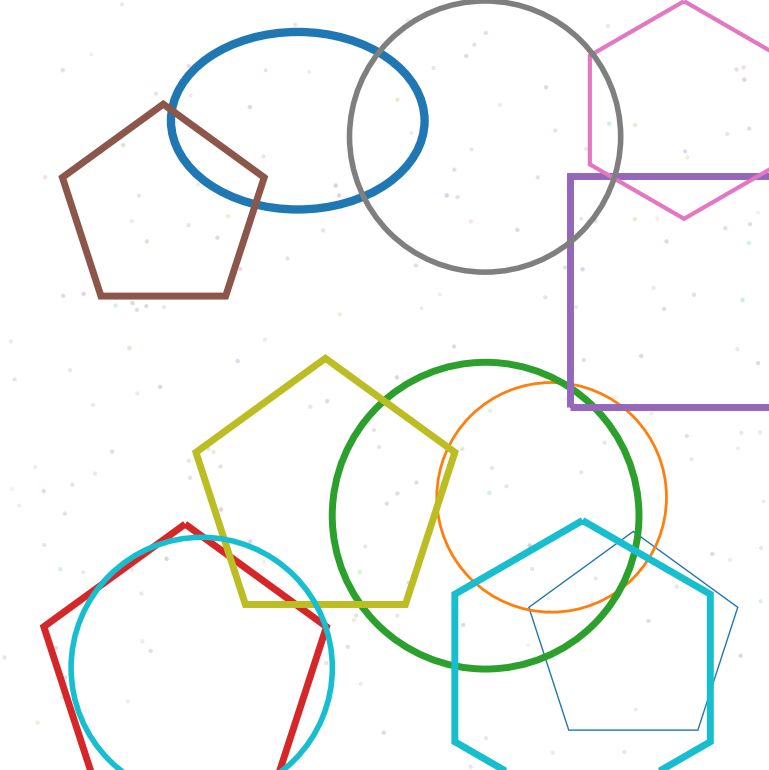[{"shape": "oval", "thickness": 3, "radius": 0.82, "center": [0.387, 0.843]}, {"shape": "pentagon", "thickness": 0.5, "radius": 0.71, "center": [0.822, 0.167]}, {"shape": "circle", "thickness": 1, "radius": 0.75, "center": [0.716, 0.354]}, {"shape": "circle", "thickness": 2.5, "radius": 1.0, "center": [0.631, 0.33]}, {"shape": "pentagon", "thickness": 2.5, "radius": 0.96, "center": [0.24, 0.126]}, {"shape": "square", "thickness": 2.5, "radius": 0.75, "center": [0.89, 0.621]}, {"shape": "pentagon", "thickness": 2.5, "radius": 0.69, "center": [0.212, 0.727]}, {"shape": "hexagon", "thickness": 1.5, "radius": 0.71, "center": [0.888, 0.857]}, {"shape": "circle", "thickness": 2, "radius": 0.88, "center": [0.63, 0.823]}, {"shape": "pentagon", "thickness": 2.5, "radius": 0.88, "center": [0.423, 0.358]}, {"shape": "circle", "thickness": 2, "radius": 0.85, "center": [0.262, 0.133]}, {"shape": "hexagon", "thickness": 2.5, "radius": 0.96, "center": [0.757, 0.132]}]